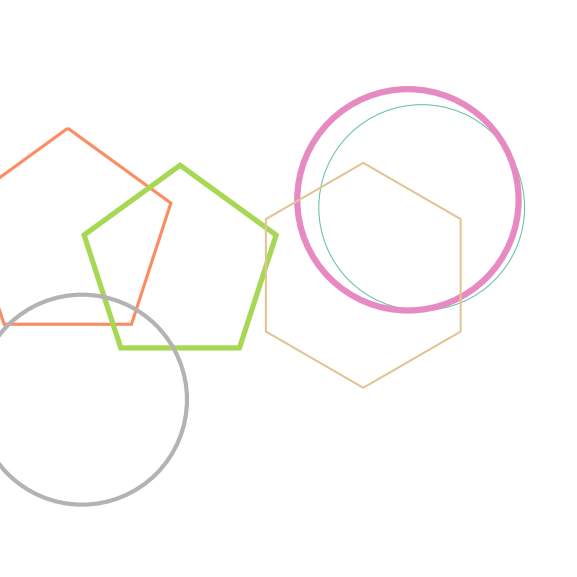[{"shape": "circle", "thickness": 0.5, "radius": 0.89, "center": [0.73, 0.64]}, {"shape": "pentagon", "thickness": 1.5, "radius": 0.94, "center": [0.117, 0.589]}, {"shape": "circle", "thickness": 3, "radius": 0.96, "center": [0.706, 0.653]}, {"shape": "pentagon", "thickness": 2.5, "radius": 0.87, "center": [0.312, 0.538]}, {"shape": "hexagon", "thickness": 1, "radius": 0.97, "center": [0.629, 0.522]}, {"shape": "circle", "thickness": 2, "radius": 0.91, "center": [0.142, 0.307]}]